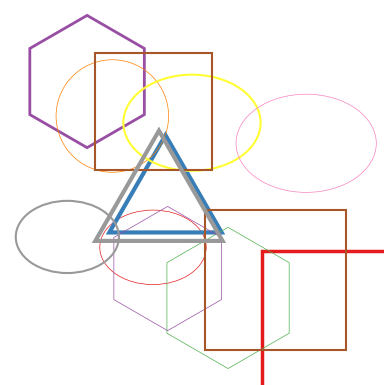[{"shape": "square", "thickness": 2.5, "radius": 0.93, "center": [0.867, 0.162]}, {"shape": "oval", "thickness": 0.5, "radius": 0.69, "center": [0.397, 0.358]}, {"shape": "triangle", "thickness": 3, "radius": 0.84, "center": [0.43, 0.48]}, {"shape": "hexagon", "thickness": 0.5, "radius": 0.92, "center": [0.592, 0.226]}, {"shape": "hexagon", "thickness": 2, "radius": 0.86, "center": [0.226, 0.788]}, {"shape": "hexagon", "thickness": 0.5, "radius": 0.81, "center": [0.435, 0.303]}, {"shape": "circle", "thickness": 0.5, "radius": 0.73, "center": [0.292, 0.699]}, {"shape": "oval", "thickness": 1.5, "radius": 0.89, "center": [0.499, 0.681]}, {"shape": "square", "thickness": 1.5, "radius": 0.91, "center": [0.715, 0.273]}, {"shape": "square", "thickness": 1.5, "radius": 0.76, "center": [0.399, 0.709]}, {"shape": "oval", "thickness": 0.5, "radius": 0.91, "center": [0.795, 0.628]}, {"shape": "oval", "thickness": 1.5, "radius": 0.67, "center": [0.175, 0.385]}, {"shape": "triangle", "thickness": 3, "radius": 0.95, "center": [0.413, 0.47]}]